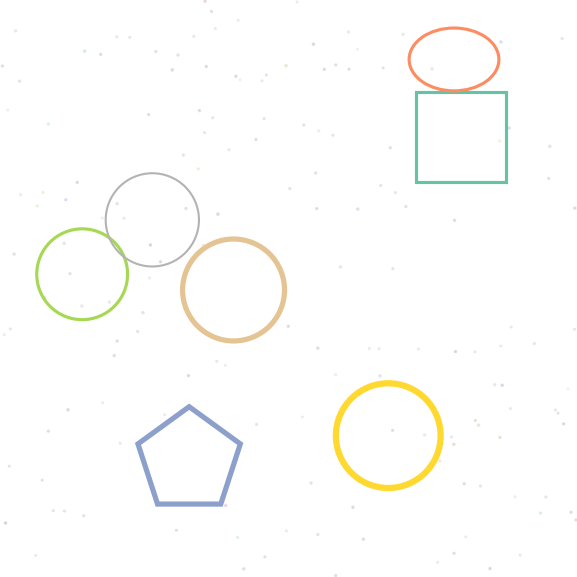[{"shape": "square", "thickness": 1.5, "radius": 0.39, "center": [0.798, 0.762]}, {"shape": "oval", "thickness": 1.5, "radius": 0.39, "center": [0.786, 0.896]}, {"shape": "pentagon", "thickness": 2.5, "radius": 0.47, "center": [0.328, 0.202]}, {"shape": "circle", "thickness": 1.5, "radius": 0.39, "center": [0.142, 0.524]}, {"shape": "circle", "thickness": 3, "radius": 0.45, "center": [0.672, 0.245]}, {"shape": "circle", "thickness": 2.5, "radius": 0.44, "center": [0.404, 0.497]}, {"shape": "circle", "thickness": 1, "radius": 0.4, "center": [0.264, 0.618]}]